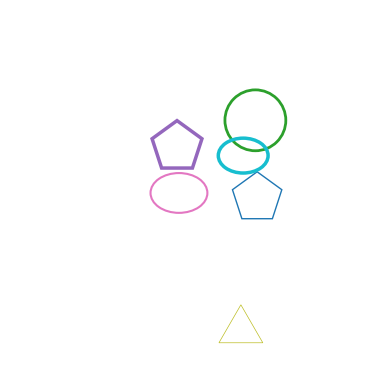[{"shape": "pentagon", "thickness": 1, "radius": 0.34, "center": [0.668, 0.486]}, {"shape": "circle", "thickness": 2, "radius": 0.4, "center": [0.663, 0.688]}, {"shape": "pentagon", "thickness": 2.5, "radius": 0.34, "center": [0.46, 0.619]}, {"shape": "oval", "thickness": 1.5, "radius": 0.37, "center": [0.465, 0.499]}, {"shape": "triangle", "thickness": 0.5, "radius": 0.33, "center": [0.626, 0.143]}, {"shape": "oval", "thickness": 2.5, "radius": 0.32, "center": [0.632, 0.596]}]